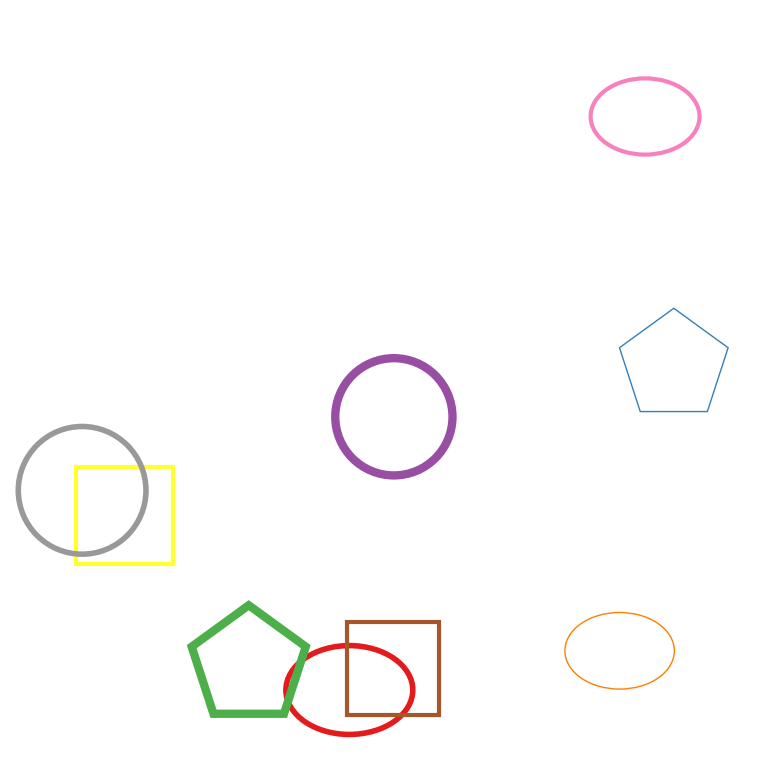[{"shape": "oval", "thickness": 2, "radius": 0.41, "center": [0.454, 0.104]}, {"shape": "pentagon", "thickness": 0.5, "radius": 0.37, "center": [0.875, 0.525]}, {"shape": "pentagon", "thickness": 3, "radius": 0.39, "center": [0.323, 0.136]}, {"shape": "circle", "thickness": 3, "radius": 0.38, "center": [0.512, 0.459]}, {"shape": "oval", "thickness": 0.5, "radius": 0.36, "center": [0.805, 0.155]}, {"shape": "square", "thickness": 1.5, "radius": 0.31, "center": [0.162, 0.331]}, {"shape": "square", "thickness": 1.5, "radius": 0.3, "center": [0.511, 0.132]}, {"shape": "oval", "thickness": 1.5, "radius": 0.35, "center": [0.838, 0.849]}, {"shape": "circle", "thickness": 2, "radius": 0.41, "center": [0.107, 0.363]}]